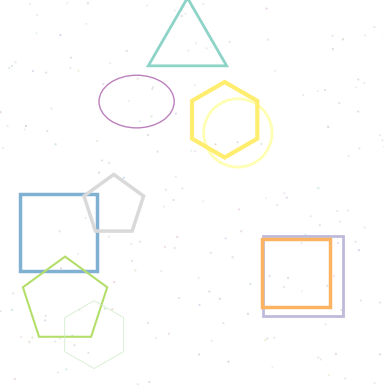[{"shape": "triangle", "thickness": 2, "radius": 0.59, "center": [0.487, 0.888]}, {"shape": "circle", "thickness": 2, "radius": 0.44, "center": [0.618, 0.655]}, {"shape": "square", "thickness": 2, "radius": 0.52, "center": [0.787, 0.284]}, {"shape": "square", "thickness": 2.5, "radius": 0.5, "center": [0.151, 0.395]}, {"shape": "square", "thickness": 2.5, "radius": 0.44, "center": [0.768, 0.291]}, {"shape": "pentagon", "thickness": 1.5, "radius": 0.58, "center": [0.169, 0.218]}, {"shape": "pentagon", "thickness": 2.5, "radius": 0.41, "center": [0.295, 0.466]}, {"shape": "oval", "thickness": 1, "radius": 0.49, "center": [0.355, 0.736]}, {"shape": "hexagon", "thickness": 0.5, "radius": 0.44, "center": [0.245, 0.131]}, {"shape": "hexagon", "thickness": 3, "radius": 0.49, "center": [0.584, 0.689]}]